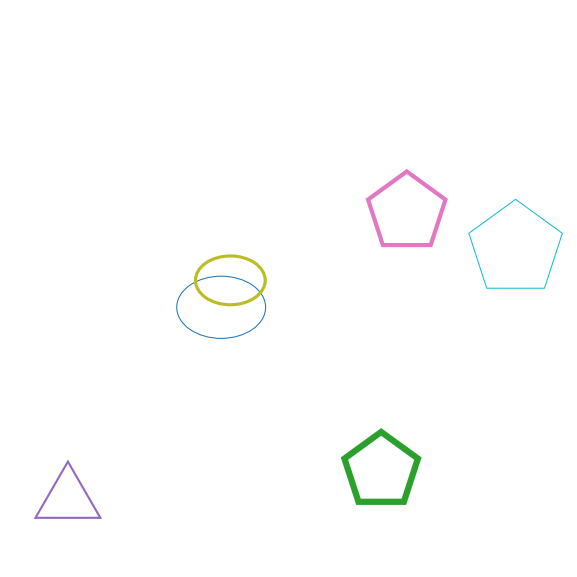[{"shape": "oval", "thickness": 0.5, "radius": 0.38, "center": [0.383, 0.467]}, {"shape": "pentagon", "thickness": 3, "radius": 0.33, "center": [0.66, 0.184]}, {"shape": "triangle", "thickness": 1, "radius": 0.32, "center": [0.118, 0.135]}, {"shape": "pentagon", "thickness": 2, "radius": 0.35, "center": [0.704, 0.632]}, {"shape": "oval", "thickness": 1.5, "radius": 0.3, "center": [0.399, 0.514]}, {"shape": "pentagon", "thickness": 0.5, "radius": 0.43, "center": [0.893, 0.569]}]